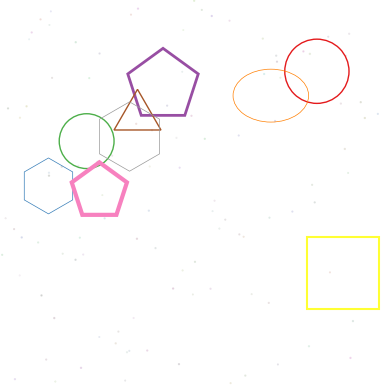[{"shape": "circle", "thickness": 1, "radius": 0.42, "center": [0.823, 0.815]}, {"shape": "hexagon", "thickness": 0.5, "radius": 0.36, "center": [0.126, 0.517]}, {"shape": "circle", "thickness": 1, "radius": 0.36, "center": [0.225, 0.633]}, {"shape": "pentagon", "thickness": 2, "radius": 0.48, "center": [0.423, 0.778]}, {"shape": "oval", "thickness": 0.5, "radius": 0.49, "center": [0.704, 0.752]}, {"shape": "square", "thickness": 1.5, "radius": 0.47, "center": [0.89, 0.291]}, {"shape": "triangle", "thickness": 1, "radius": 0.35, "center": [0.357, 0.698]}, {"shape": "pentagon", "thickness": 3, "radius": 0.38, "center": [0.258, 0.503]}, {"shape": "hexagon", "thickness": 0.5, "radius": 0.45, "center": [0.336, 0.645]}]